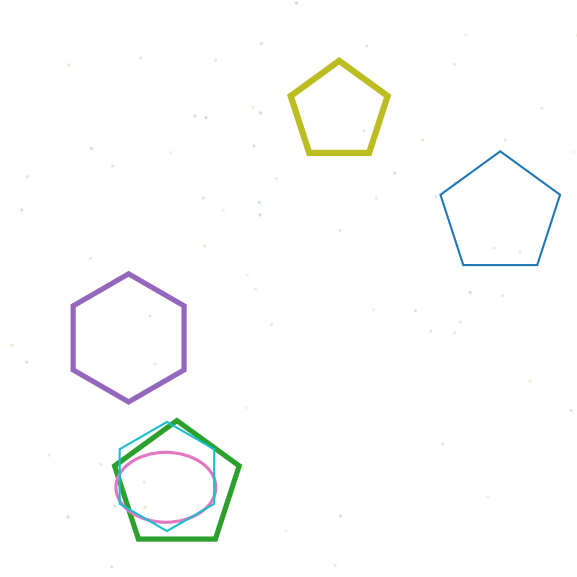[{"shape": "pentagon", "thickness": 1, "radius": 0.54, "center": [0.866, 0.628]}, {"shape": "pentagon", "thickness": 2.5, "radius": 0.57, "center": [0.306, 0.157]}, {"shape": "hexagon", "thickness": 2.5, "radius": 0.55, "center": [0.223, 0.414]}, {"shape": "oval", "thickness": 1.5, "radius": 0.43, "center": [0.287, 0.155]}, {"shape": "pentagon", "thickness": 3, "radius": 0.44, "center": [0.587, 0.806]}, {"shape": "hexagon", "thickness": 1, "radius": 0.47, "center": [0.289, 0.174]}]